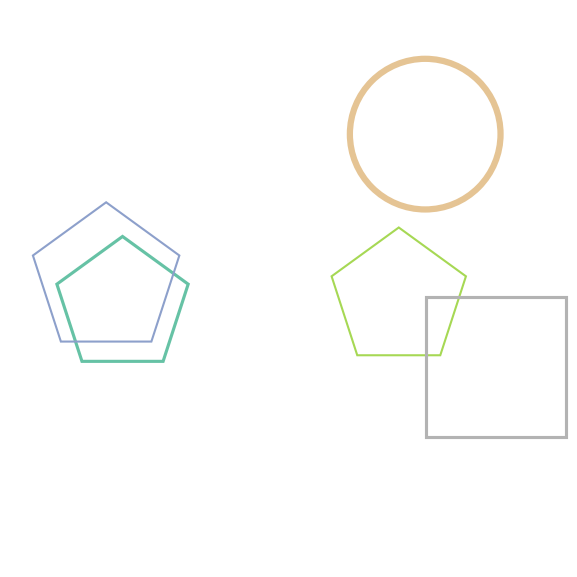[{"shape": "pentagon", "thickness": 1.5, "radius": 0.6, "center": [0.212, 0.47]}, {"shape": "pentagon", "thickness": 1, "radius": 0.67, "center": [0.184, 0.516]}, {"shape": "pentagon", "thickness": 1, "radius": 0.61, "center": [0.691, 0.483]}, {"shape": "circle", "thickness": 3, "radius": 0.65, "center": [0.736, 0.767]}, {"shape": "square", "thickness": 1.5, "radius": 0.61, "center": [0.859, 0.364]}]